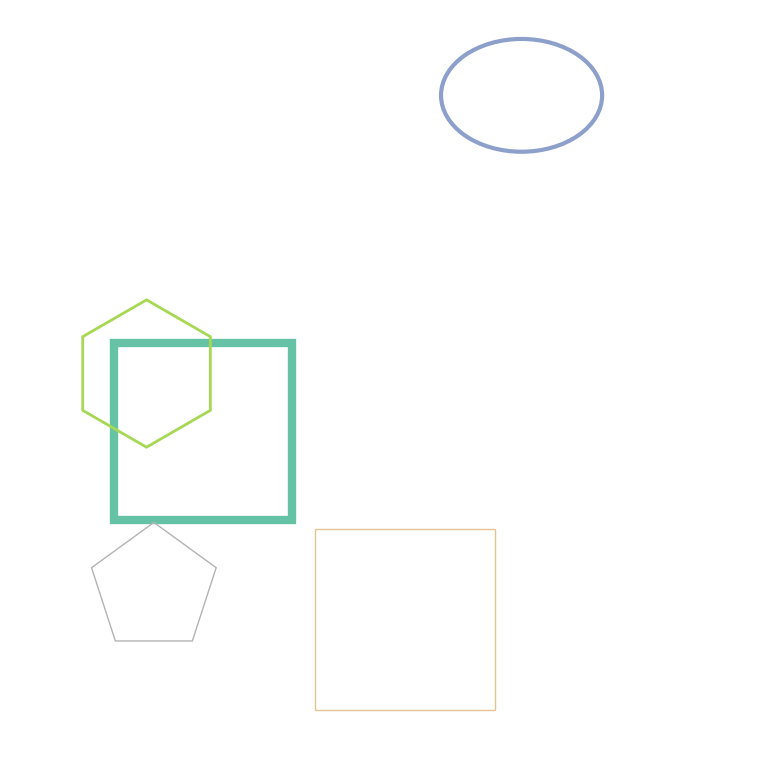[{"shape": "square", "thickness": 3, "radius": 0.58, "center": [0.264, 0.44]}, {"shape": "oval", "thickness": 1.5, "radius": 0.52, "center": [0.677, 0.876]}, {"shape": "hexagon", "thickness": 1, "radius": 0.48, "center": [0.19, 0.515]}, {"shape": "square", "thickness": 0.5, "radius": 0.59, "center": [0.526, 0.195]}, {"shape": "pentagon", "thickness": 0.5, "radius": 0.43, "center": [0.2, 0.236]}]